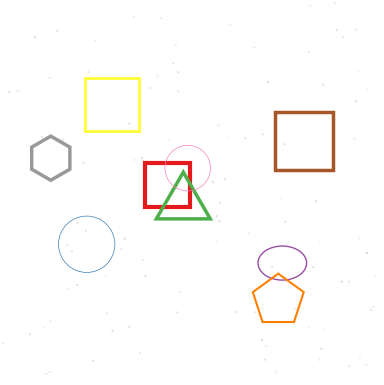[{"shape": "square", "thickness": 3, "radius": 0.29, "center": [0.435, 0.52]}, {"shape": "circle", "thickness": 0.5, "radius": 0.37, "center": [0.225, 0.366]}, {"shape": "triangle", "thickness": 2.5, "radius": 0.4, "center": [0.476, 0.472]}, {"shape": "oval", "thickness": 1, "radius": 0.32, "center": [0.733, 0.317]}, {"shape": "pentagon", "thickness": 1.5, "radius": 0.35, "center": [0.723, 0.22]}, {"shape": "square", "thickness": 2, "radius": 0.35, "center": [0.291, 0.729]}, {"shape": "square", "thickness": 2.5, "radius": 0.38, "center": [0.789, 0.633]}, {"shape": "circle", "thickness": 0.5, "radius": 0.3, "center": [0.488, 0.563]}, {"shape": "hexagon", "thickness": 2.5, "radius": 0.29, "center": [0.132, 0.589]}]